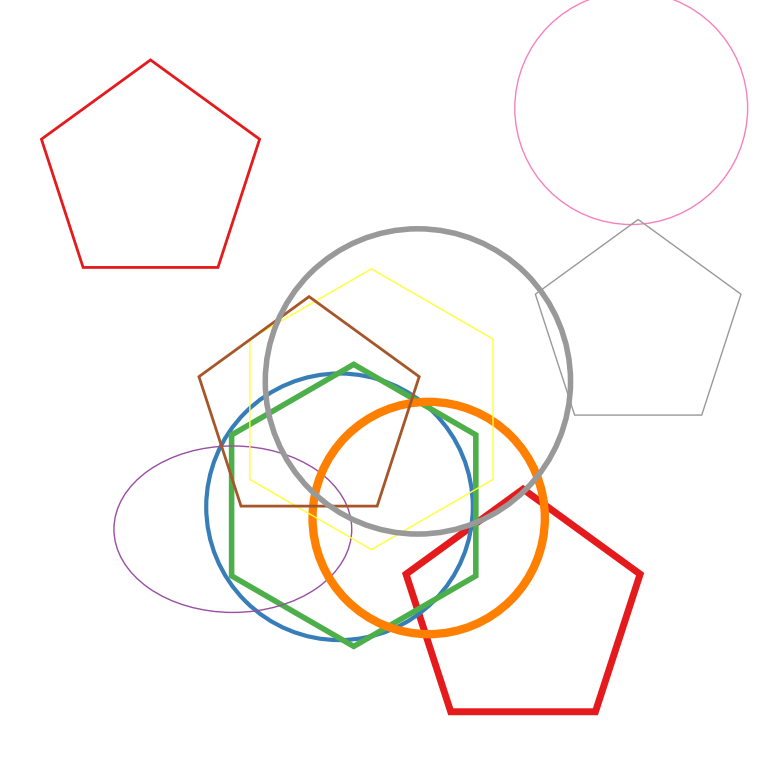[{"shape": "pentagon", "thickness": 1, "radius": 0.74, "center": [0.195, 0.773]}, {"shape": "pentagon", "thickness": 2.5, "radius": 0.8, "center": [0.679, 0.205]}, {"shape": "circle", "thickness": 1.5, "radius": 0.87, "center": [0.441, 0.342]}, {"shape": "hexagon", "thickness": 2, "radius": 0.92, "center": [0.459, 0.344]}, {"shape": "oval", "thickness": 0.5, "radius": 0.77, "center": [0.302, 0.313]}, {"shape": "circle", "thickness": 3, "radius": 0.75, "center": [0.557, 0.327]}, {"shape": "hexagon", "thickness": 0.5, "radius": 0.91, "center": [0.482, 0.469]}, {"shape": "pentagon", "thickness": 1, "radius": 0.75, "center": [0.401, 0.464]}, {"shape": "circle", "thickness": 0.5, "radius": 0.76, "center": [0.82, 0.86]}, {"shape": "circle", "thickness": 2, "radius": 0.99, "center": [0.543, 0.505]}, {"shape": "pentagon", "thickness": 0.5, "radius": 0.7, "center": [0.829, 0.575]}]